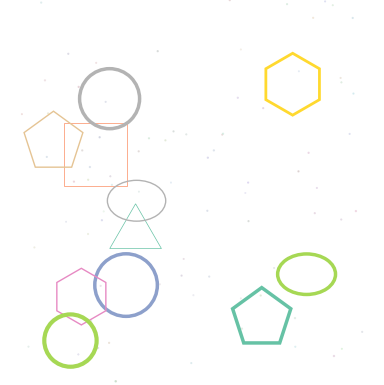[{"shape": "triangle", "thickness": 0.5, "radius": 0.39, "center": [0.352, 0.393]}, {"shape": "pentagon", "thickness": 2.5, "radius": 0.4, "center": [0.68, 0.174]}, {"shape": "square", "thickness": 0.5, "radius": 0.41, "center": [0.248, 0.599]}, {"shape": "circle", "thickness": 2.5, "radius": 0.41, "center": [0.327, 0.26]}, {"shape": "hexagon", "thickness": 1, "radius": 0.37, "center": [0.211, 0.23]}, {"shape": "oval", "thickness": 2.5, "radius": 0.38, "center": [0.796, 0.288]}, {"shape": "circle", "thickness": 3, "radius": 0.34, "center": [0.183, 0.115]}, {"shape": "hexagon", "thickness": 2, "radius": 0.4, "center": [0.76, 0.781]}, {"shape": "pentagon", "thickness": 1, "radius": 0.4, "center": [0.139, 0.631]}, {"shape": "circle", "thickness": 2.5, "radius": 0.39, "center": [0.285, 0.744]}, {"shape": "oval", "thickness": 1, "radius": 0.38, "center": [0.355, 0.479]}]